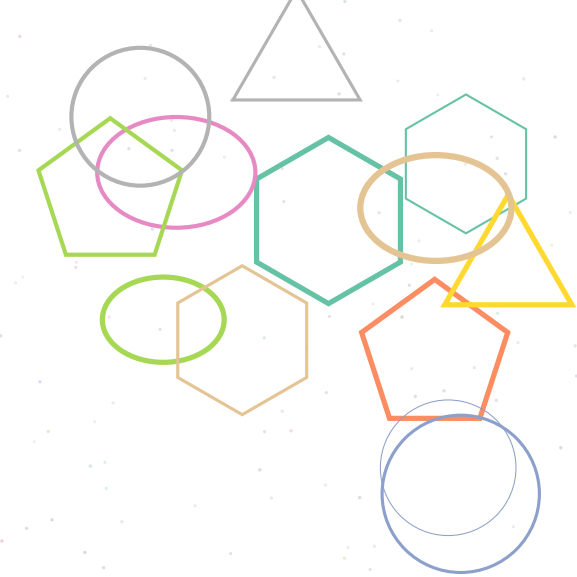[{"shape": "hexagon", "thickness": 1, "radius": 0.6, "center": [0.807, 0.715]}, {"shape": "hexagon", "thickness": 2.5, "radius": 0.72, "center": [0.569, 0.617]}, {"shape": "pentagon", "thickness": 2.5, "radius": 0.67, "center": [0.753, 0.382]}, {"shape": "circle", "thickness": 0.5, "radius": 0.59, "center": [0.776, 0.189]}, {"shape": "circle", "thickness": 1.5, "radius": 0.68, "center": [0.798, 0.144]}, {"shape": "oval", "thickness": 2, "radius": 0.68, "center": [0.305, 0.701]}, {"shape": "pentagon", "thickness": 2, "radius": 0.65, "center": [0.191, 0.664]}, {"shape": "oval", "thickness": 2.5, "radius": 0.53, "center": [0.283, 0.446]}, {"shape": "triangle", "thickness": 2.5, "radius": 0.64, "center": [0.88, 0.535]}, {"shape": "oval", "thickness": 3, "radius": 0.65, "center": [0.755, 0.639]}, {"shape": "hexagon", "thickness": 1.5, "radius": 0.64, "center": [0.419, 0.41]}, {"shape": "circle", "thickness": 2, "radius": 0.6, "center": [0.243, 0.797]}, {"shape": "triangle", "thickness": 1.5, "radius": 0.64, "center": [0.513, 0.89]}]